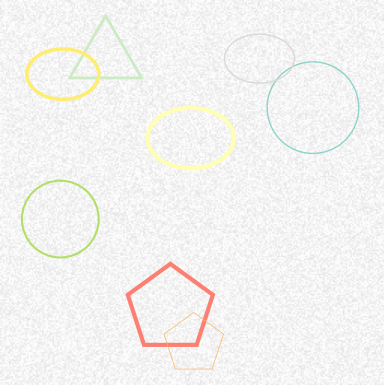[{"shape": "circle", "thickness": 1, "radius": 0.59, "center": [0.813, 0.72]}, {"shape": "oval", "thickness": 3, "radius": 0.56, "center": [0.495, 0.641]}, {"shape": "pentagon", "thickness": 3, "radius": 0.58, "center": [0.442, 0.198]}, {"shape": "pentagon", "thickness": 0.5, "radius": 0.41, "center": [0.503, 0.107]}, {"shape": "circle", "thickness": 1.5, "radius": 0.5, "center": [0.157, 0.431]}, {"shape": "oval", "thickness": 1, "radius": 0.45, "center": [0.674, 0.848]}, {"shape": "triangle", "thickness": 2, "radius": 0.54, "center": [0.274, 0.851]}, {"shape": "oval", "thickness": 2.5, "radius": 0.47, "center": [0.163, 0.807]}]